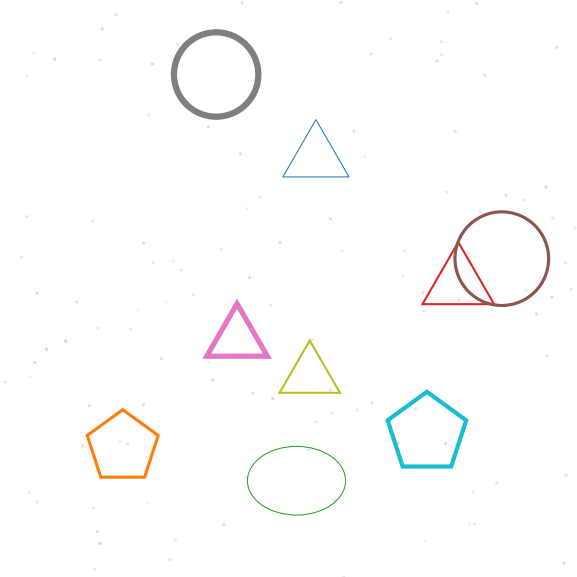[{"shape": "triangle", "thickness": 0.5, "radius": 0.33, "center": [0.547, 0.726]}, {"shape": "pentagon", "thickness": 1.5, "radius": 0.32, "center": [0.213, 0.225]}, {"shape": "oval", "thickness": 0.5, "radius": 0.42, "center": [0.513, 0.167]}, {"shape": "triangle", "thickness": 1, "radius": 0.36, "center": [0.794, 0.508]}, {"shape": "circle", "thickness": 1.5, "radius": 0.41, "center": [0.869, 0.551]}, {"shape": "triangle", "thickness": 2.5, "radius": 0.3, "center": [0.411, 0.413]}, {"shape": "circle", "thickness": 3, "radius": 0.37, "center": [0.374, 0.87]}, {"shape": "triangle", "thickness": 1, "radius": 0.3, "center": [0.536, 0.349]}, {"shape": "pentagon", "thickness": 2, "radius": 0.36, "center": [0.739, 0.249]}]